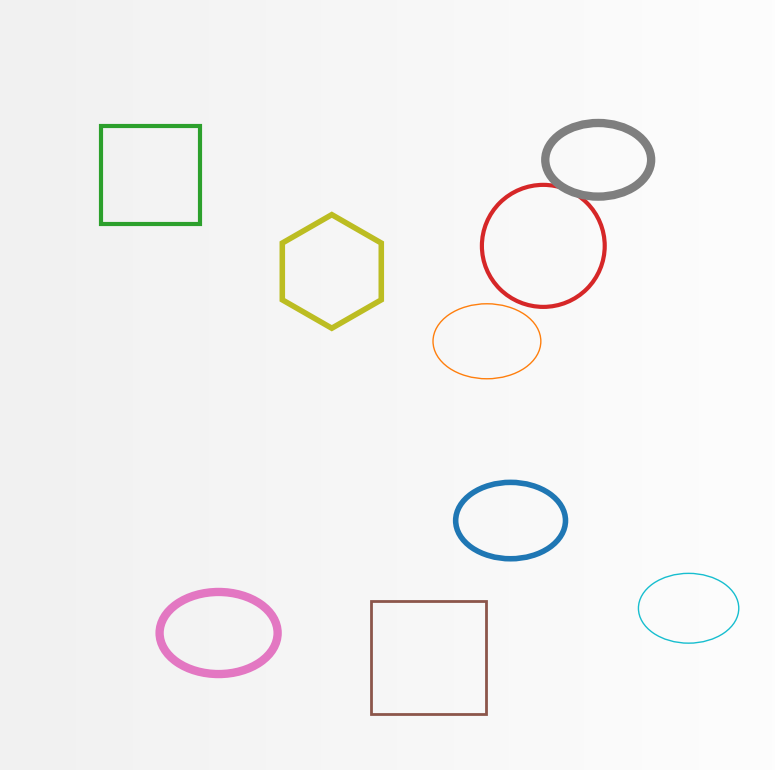[{"shape": "oval", "thickness": 2, "radius": 0.35, "center": [0.659, 0.324]}, {"shape": "oval", "thickness": 0.5, "radius": 0.35, "center": [0.628, 0.557]}, {"shape": "square", "thickness": 1.5, "radius": 0.32, "center": [0.194, 0.773]}, {"shape": "circle", "thickness": 1.5, "radius": 0.4, "center": [0.701, 0.681]}, {"shape": "square", "thickness": 1, "radius": 0.37, "center": [0.553, 0.146]}, {"shape": "oval", "thickness": 3, "radius": 0.38, "center": [0.282, 0.178]}, {"shape": "oval", "thickness": 3, "radius": 0.34, "center": [0.772, 0.792]}, {"shape": "hexagon", "thickness": 2, "radius": 0.37, "center": [0.428, 0.647]}, {"shape": "oval", "thickness": 0.5, "radius": 0.32, "center": [0.889, 0.21]}]